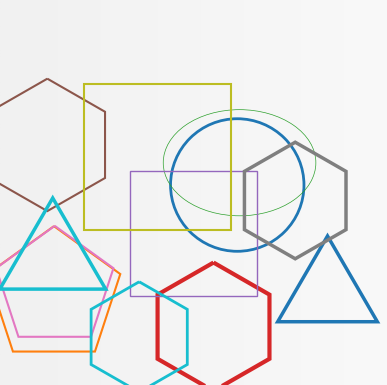[{"shape": "triangle", "thickness": 2.5, "radius": 0.74, "center": [0.845, 0.239]}, {"shape": "circle", "thickness": 2, "radius": 0.86, "center": [0.612, 0.519]}, {"shape": "pentagon", "thickness": 1.5, "radius": 0.9, "center": [0.139, 0.233]}, {"shape": "oval", "thickness": 0.5, "radius": 0.98, "center": [0.618, 0.577]}, {"shape": "hexagon", "thickness": 3, "radius": 0.83, "center": [0.551, 0.151]}, {"shape": "square", "thickness": 1, "radius": 0.82, "center": [0.5, 0.394]}, {"shape": "hexagon", "thickness": 1.5, "radius": 0.86, "center": [0.122, 0.624]}, {"shape": "pentagon", "thickness": 1.5, "radius": 0.8, "center": [0.141, 0.254]}, {"shape": "hexagon", "thickness": 2.5, "radius": 0.76, "center": [0.762, 0.479]}, {"shape": "square", "thickness": 1.5, "radius": 0.95, "center": [0.406, 0.592]}, {"shape": "triangle", "thickness": 2.5, "radius": 0.79, "center": [0.136, 0.328]}, {"shape": "hexagon", "thickness": 2, "radius": 0.72, "center": [0.359, 0.125]}]